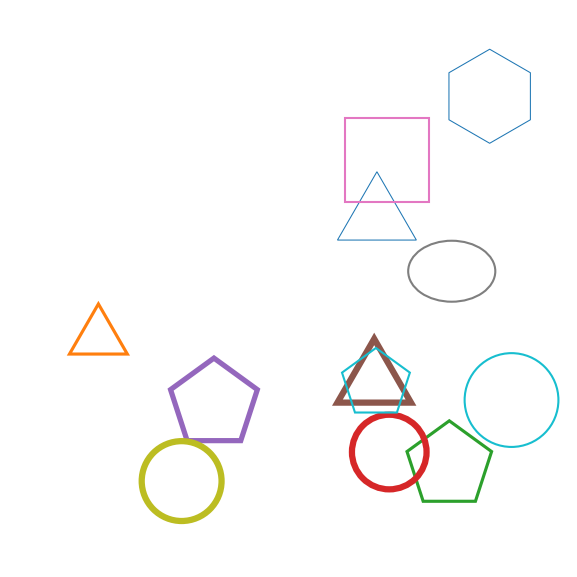[{"shape": "triangle", "thickness": 0.5, "radius": 0.39, "center": [0.653, 0.623]}, {"shape": "hexagon", "thickness": 0.5, "radius": 0.41, "center": [0.848, 0.832]}, {"shape": "triangle", "thickness": 1.5, "radius": 0.29, "center": [0.17, 0.415]}, {"shape": "pentagon", "thickness": 1.5, "radius": 0.39, "center": [0.778, 0.193]}, {"shape": "circle", "thickness": 3, "radius": 0.32, "center": [0.674, 0.216]}, {"shape": "pentagon", "thickness": 2.5, "radius": 0.4, "center": [0.37, 0.3]}, {"shape": "triangle", "thickness": 3, "radius": 0.37, "center": [0.648, 0.339]}, {"shape": "square", "thickness": 1, "radius": 0.36, "center": [0.671, 0.723]}, {"shape": "oval", "thickness": 1, "radius": 0.38, "center": [0.782, 0.529]}, {"shape": "circle", "thickness": 3, "radius": 0.35, "center": [0.315, 0.166]}, {"shape": "pentagon", "thickness": 1, "radius": 0.31, "center": [0.651, 0.335]}, {"shape": "circle", "thickness": 1, "radius": 0.41, "center": [0.886, 0.306]}]